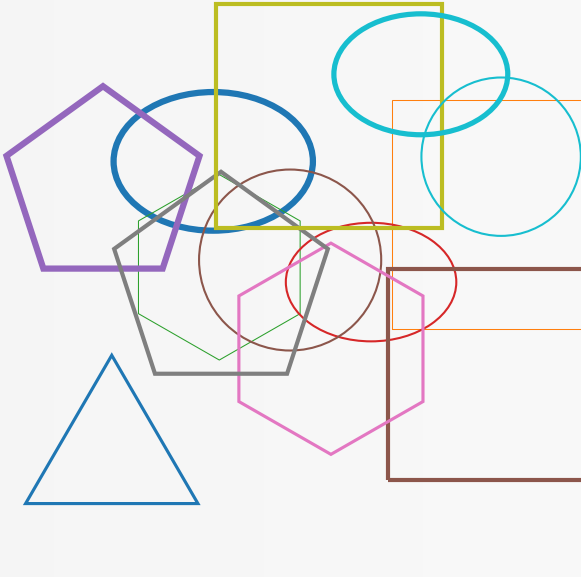[{"shape": "oval", "thickness": 3, "radius": 0.86, "center": [0.367, 0.72]}, {"shape": "triangle", "thickness": 1.5, "radius": 0.86, "center": [0.192, 0.213]}, {"shape": "square", "thickness": 0.5, "radius": 0.99, "center": [0.872, 0.627]}, {"shape": "hexagon", "thickness": 0.5, "radius": 0.8, "center": [0.377, 0.536]}, {"shape": "oval", "thickness": 1, "radius": 0.73, "center": [0.638, 0.511]}, {"shape": "pentagon", "thickness": 3, "radius": 0.87, "center": [0.177, 0.675]}, {"shape": "square", "thickness": 2, "radius": 0.91, "center": [0.849, 0.351]}, {"shape": "circle", "thickness": 1, "radius": 0.78, "center": [0.499, 0.549]}, {"shape": "hexagon", "thickness": 1.5, "radius": 0.91, "center": [0.569, 0.395]}, {"shape": "pentagon", "thickness": 2, "radius": 0.97, "center": [0.38, 0.508]}, {"shape": "square", "thickness": 2, "radius": 0.97, "center": [0.566, 0.798]}, {"shape": "oval", "thickness": 2.5, "radius": 0.75, "center": [0.724, 0.87]}, {"shape": "circle", "thickness": 1, "radius": 0.69, "center": [0.862, 0.728]}]